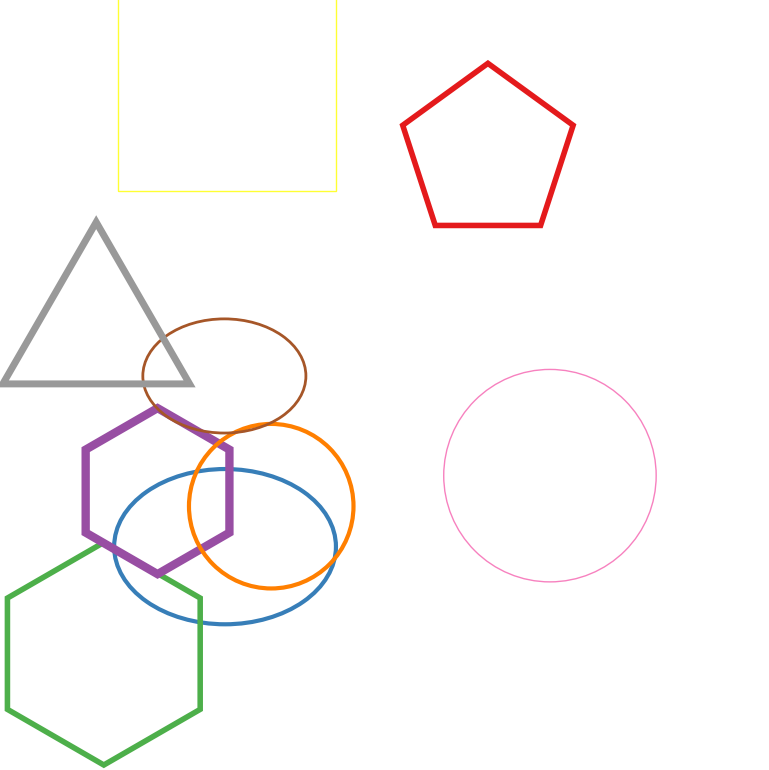[{"shape": "pentagon", "thickness": 2, "radius": 0.58, "center": [0.634, 0.801]}, {"shape": "oval", "thickness": 1.5, "radius": 0.72, "center": [0.292, 0.29]}, {"shape": "hexagon", "thickness": 2, "radius": 0.72, "center": [0.135, 0.151]}, {"shape": "hexagon", "thickness": 3, "radius": 0.54, "center": [0.205, 0.362]}, {"shape": "circle", "thickness": 1.5, "radius": 0.53, "center": [0.352, 0.343]}, {"shape": "square", "thickness": 0.5, "radius": 0.71, "center": [0.295, 0.893]}, {"shape": "oval", "thickness": 1, "radius": 0.53, "center": [0.291, 0.512]}, {"shape": "circle", "thickness": 0.5, "radius": 0.69, "center": [0.714, 0.382]}, {"shape": "triangle", "thickness": 2.5, "radius": 0.7, "center": [0.125, 0.571]}]